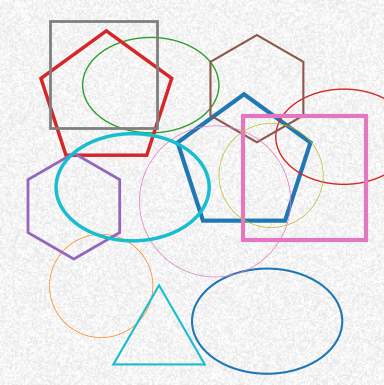[{"shape": "oval", "thickness": 1.5, "radius": 0.98, "center": [0.694, 0.166]}, {"shape": "pentagon", "thickness": 3, "radius": 0.91, "center": [0.634, 0.574]}, {"shape": "circle", "thickness": 0.5, "radius": 0.67, "center": [0.263, 0.257]}, {"shape": "oval", "thickness": 1, "radius": 0.88, "center": [0.392, 0.779]}, {"shape": "oval", "thickness": 1, "radius": 0.88, "center": [0.893, 0.645]}, {"shape": "pentagon", "thickness": 2.5, "radius": 0.89, "center": [0.276, 0.741]}, {"shape": "hexagon", "thickness": 2, "radius": 0.69, "center": [0.192, 0.465]}, {"shape": "hexagon", "thickness": 1.5, "radius": 0.7, "center": [0.667, 0.77]}, {"shape": "circle", "thickness": 0.5, "radius": 0.98, "center": [0.559, 0.477]}, {"shape": "square", "thickness": 3, "radius": 0.8, "center": [0.791, 0.538]}, {"shape": "square", "thickness": 2, "radius": 0.69, "center": [0.269, 0.806]}, {"shape": "circle", "thickness": 0.5, "radius": 0.68, "center": [0.704, 0.544]}, {"shape": "triangle", "thickness": 1.5, "radius": 0.69, "center": [0.413, 0.122]}, {"shape": "oval", "thickness": 2.5, "radius": 0.99, "center": [0.345, 0.514]}]